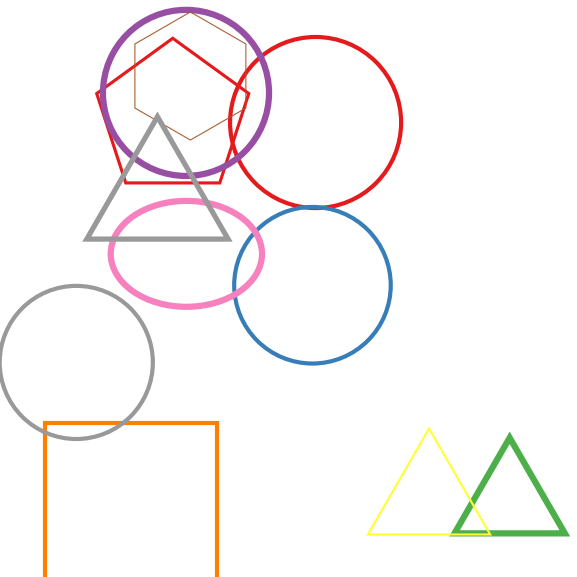[{"shape": "pentagon", "thickness": 1.5, "radius": 0.69, "center": [0.299, 0.794]}, {"shape": "circle", "thickness": 2, "radius": 0.74, "center": [0.546, 0.787]}, {"shape": "circle", "thickness": 2, "radius": 0.68, "center": [0.541, 0.505]}, {"shape": "triangle", "thickness": 3, "radius": 0.55, "center": [0.883, 0.131]}, {"shape": "circle", "thickness": 3, "radius": 0.72, "center": [0.322, 0.838]}, {"shape": "square", "thickness": 2, "radius": 0.75, "center": [0.227, 0.118]}, {"shape": "triangle", "thickness": 1, "radius": 0.61, "center": [0.743, 0.135]}, {"shape": "hexagon", "thickness": 0.5, "radius": 0.55, "center": [0.33, 0.868]}, {"shape": "oval", "thickness": 3, "radius": 0.65, "center": [0.323, 0.56]}, {"shape": "triangle", "thickness": 2.5, "radius": 0.71, "center": [0.273, 0.656]}, {"shape": "circle", "thickness": 2, "radius": 0.66, "center": [0.132, 0.372]}]